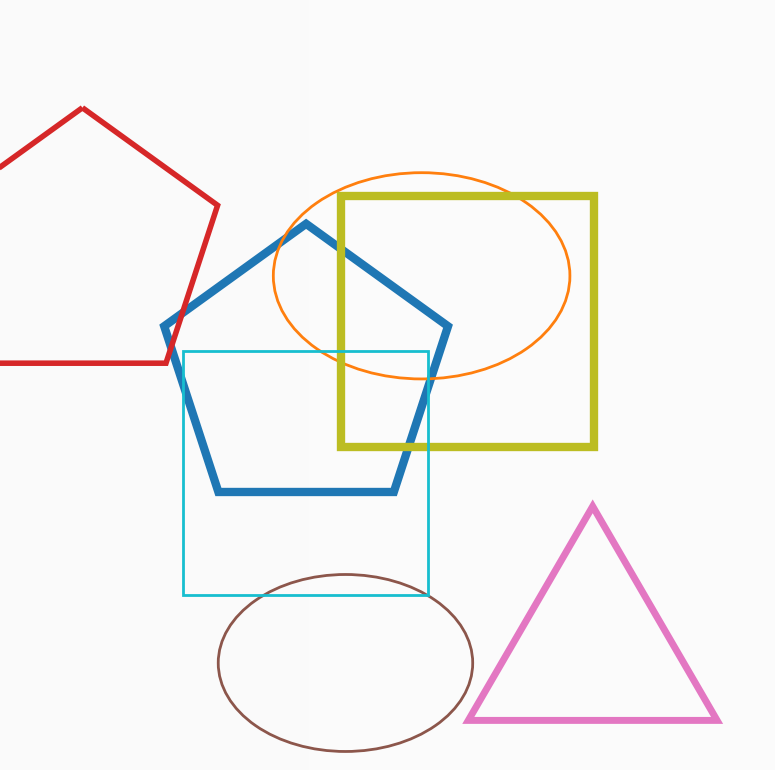[{"shape": "pentagon", "thickness": 3, "radius": 0.96, "center": [0.395, 0.517]}, {"shape": "oval", "thickness": 1, "radius": 0.96, "center": [0.544, 0.642]}, {"shape": "pentagon", "thickness": 2, "radius": 0.92, "center": [0.106, 0.677]}, {"shape": "oval", "thickness": 1, "radius": 0.82, "center": [0.446, 0.139]}, {"shape": "triangle", "thickness": 2.5, "radius": 0.93, "center": [0.765, 0.157]}, {"shape": "square", "thickness": 3, "radius": 0.82, "center": [0.603, 0.582]}, {"shape": "square", "thickness": 1, "radius": 0.79, "center": [0.394, 0.386]}]